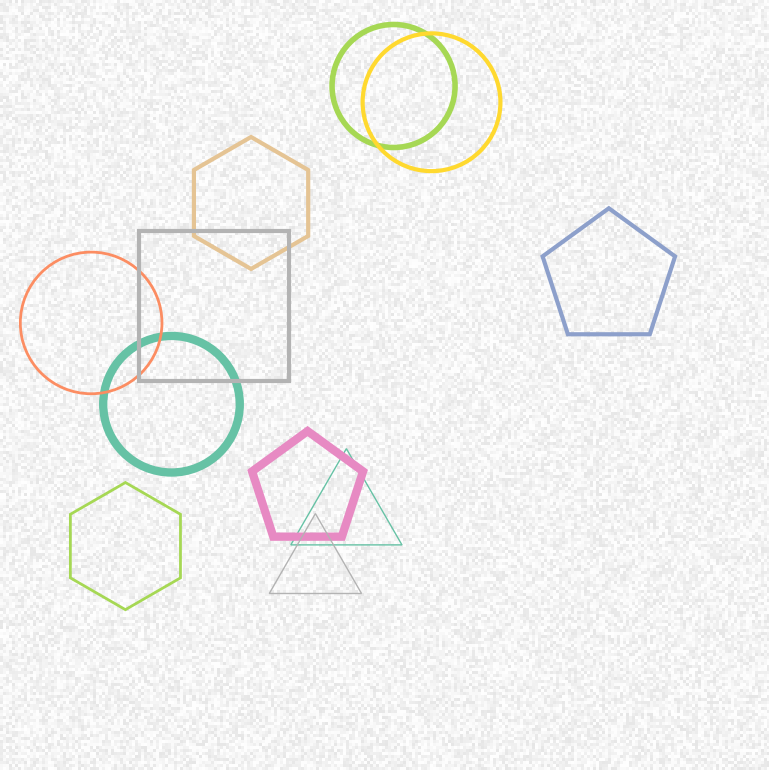[{"shape": "circle", "thickness": 3, "radius": 0.44, "center": [0.223, 0.475]}, {"shape": "triangle", "thickness": 0.5, "radius": 0.42, "center": [0.45, 0.334]}, {"shape": "circle", "thickness": 1, "radius": 0.46, "center": [0.118, 0.581]}, {"shape": "pentagon", "thickness": 1.5, "radius": 0.45, "center": [0.791, 0.639]}, {"shape": "pentagon", "thickness": 3, "radius": 0.38, "center": [0.399, 0.364]}, {"shape": "hexagon", "thickness": 1, "radius": 0.41, "center": [0.163, 0.291]}, {"shape": "circle", "thickness": 2, "radius": 0.4, "center": [0.511, 0.888]}, {"shape": "circle", "thickness": 1.5, "radius": 0.45, "center": [0.56, 0.867]}, {"shape": "hexagon", "thickness": 1.5, "radius": 0.43, "center": [0.326, 0.736]}, {"shape": "square", "thickness": 1.5, "radius": 0.49, "center": [0.278, 0.602]}, {"shape": "triangle", "thickness": 0.5, "radius": 0.35, "center": [0.41, 0.264]}]